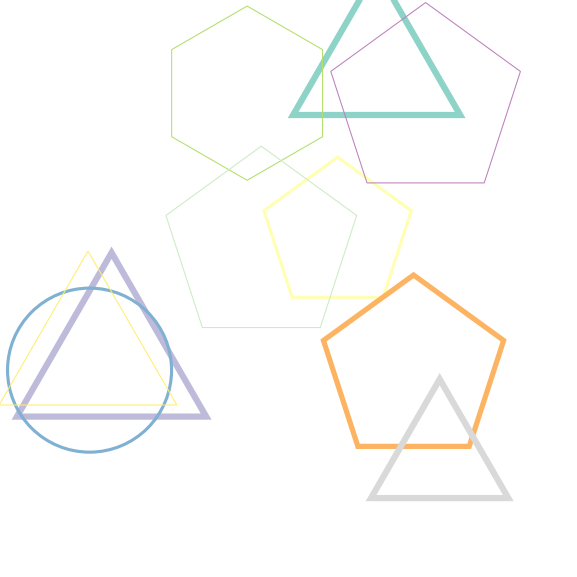[{"shape": "triangle", "thickness": 3, "radius": 0.83, "center": [0.652, 0.884]}, {"shape": "pentagon", "thickness": 1.5, "radius": 0.67, "center": [0.585, 0.593]}, {"shape": "triangle", "thickness": 3, "radius": 0.95, "center": [0.193, 0.372]}, {"shape": "circle", "thickness": 1.5, "radius": 0.71, "center": [0.155, 0.358]}, {"shape": "pentagon", "thickness": 2.5, "radius": 0.82, "center": [0.716, 0.359]}, {"shape": "hexagon", "thickness": 0.5, "radius": 0.75, "center": [0.428, 0.838]}, {"shape": "triangle", "thickness": 3, "radius": 0.69, "center": [0.761, 0.205]}, {"shape": "pentagon", "thickness": 0.5, "radius": 0.86, "center": [0.737, 0.822]}, {"shape": "pentagon", "thickness": 0.5, "radius": 0.87, "center": [0.452, 0.572]}, {"shape": "triangle", "thickness": 0.5, "radius": 0.89, "center": [0.152, 0.387]}]